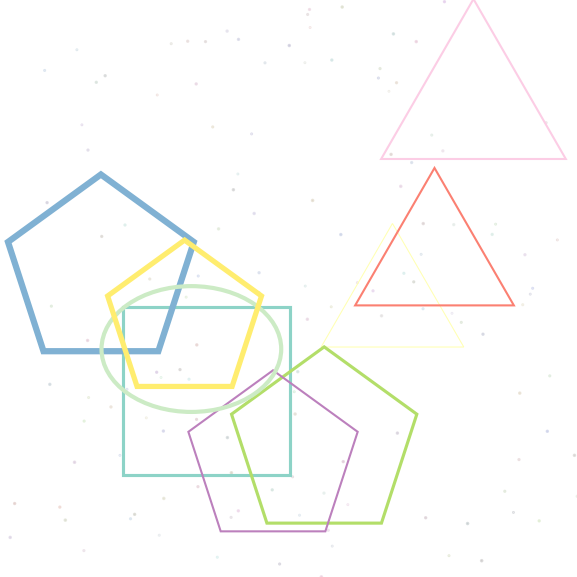[{"shape": "square", "thickness": 1.5, "radius": 0.72, "center": [0.358, 0.322]}, {"shape": "triangle", "thickness": 0.5, "radius": 0.71, "center": [0.68, 0.47]}, {"shape": "triangle", "thickness": 1, "radius": 0.79, "center": [0.752, 0.55]}, {"shape": "pentagon", "thickness": 3, "radius": 0.85, "center": [0.175, 0.528]}, {"shape": "pentagon", "thickness": 1.5, "radius": 0.84, "center": [0.561, 0.23]}, {"shape": "triangle", "thickness": 1, "radius": 0.92, "center": [0.82, 0.816]}, {"shape": "pentagon", "thickness": 1, "radius": 0.77, "center": [0.473, 0.204]}, {"shape": "oval", "thickness": 2, "radius": 0.78, "center": [0.331, 0.395]}, {"shape": "pentagon", "thickness": 2.5, "radius": 0.7, "center": [0.32, 0.443]}]